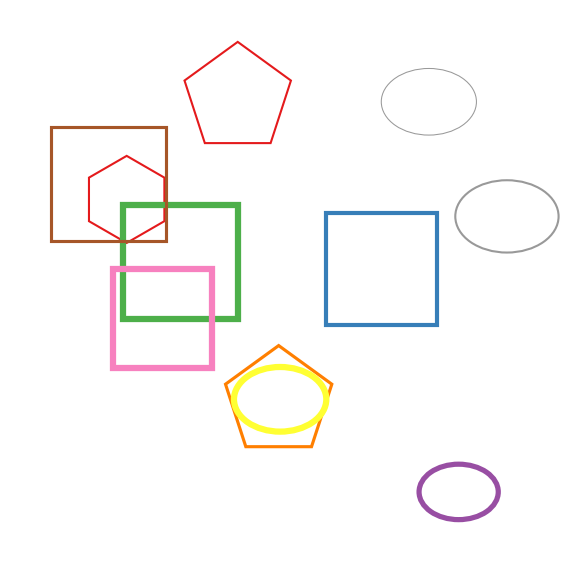[{"shape": "hexagon", "thickness": 1, "radius": 0.38, "center": [0.219, 0.654]}, {"shape": "pentagon", "thickness": 1, "radius": 0.48, "center": [0.412, 0.83]}, {"shape": "square", "thickness": 2, "radius": 0.48, "center": [0.66, 0.533]}, {"shape": "square", "thickness": 3, "radius": 0.5, "center": [0.313, 0.546]}, {"shape": "oval", "thickness": 2.5, "radius": 0.34, "center": [0.794, 0.147]}, {"shape": "pentagon", "thickness": 1.5, "radius": 0.48, "center": [0.483, 0.304]}, {"shape": "oval", "thickness": 3, "radius": 0.4, "center": [0.485, 0.308]}, {"shape": "square", "thickness": 1.5, "radius": 0.49, "center": [0.188, 0.681]}, {"shape": "square", "thickness": 3, "radius": 0.43, "center": [0.282, 0.448]}, {"shape": "oval", "thickness": 1, "radius": 0.45, "center": [0.878, 0.624]}, {"shape": "oval", "thickness": 0.5, "radius": 0.41, "center": [0.743, 0.823]}]